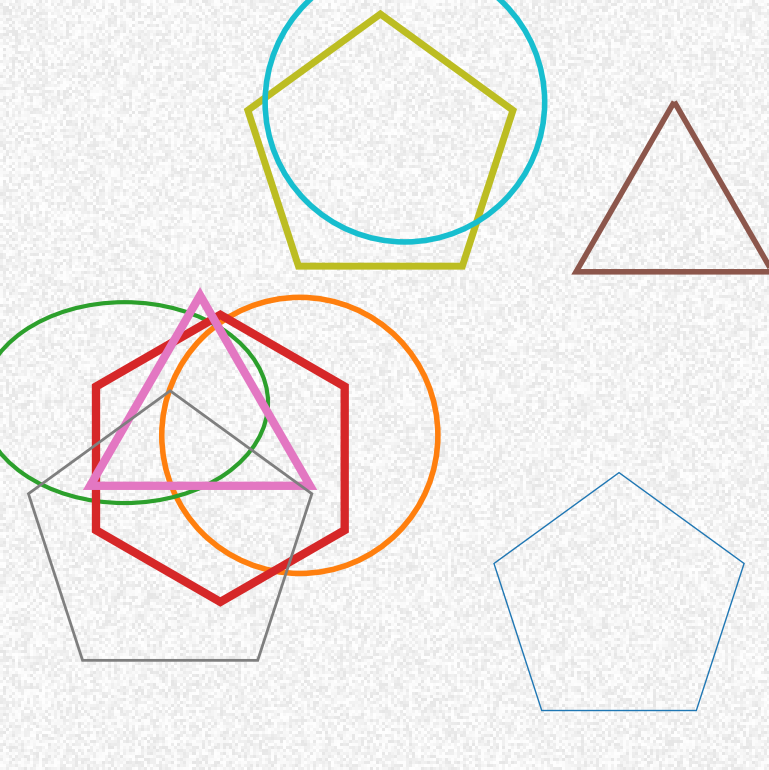[{"shape": "pentagon", "thickness": 0.5, "radius": 0.85, "center": [0.804, 0.215]}, {"shape": "circle", "thickness": 2, "radius": 0.9, "center": [0.389, 0.435]}, {"shape": "oval", "thickness": 1.5, "radius": 0.93, "center": [0.162, 0.477]}, {"shape": "hexagon", "thickness": 3, "radius": 0.93, "center": [0.286, 0.405]}, {"shape": "triangle", "thickness": 2, "radius": 0.74, "center": [0.876, 0.721]}, {"shape": "triangle", "thickness": 3, "radius": 0.82, "center": [0.26, 0.452]}, {"shape": "pentagon", "thickness": 1, "radius": 0.97, "center": [0.221, 0.299]}, {"shape": "pentagon", "thickness": 2.5, "radius": 0.91, "center": [0.494, 0.801]}, {"shape": "circle", "thickness": 2, "radius": 0.91, "center": [0.526, 0.867]}]